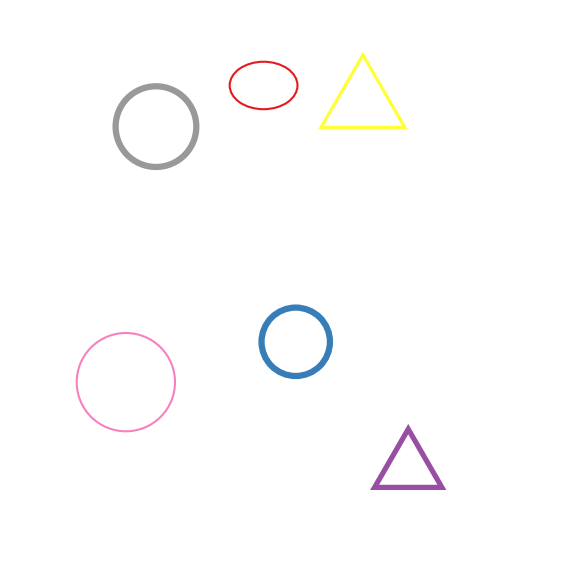[{"shape": "oval", "thickness": 1, "radius": 0.29, "center": [0.456, 0.851]}, {"shape": "circle", "thickness": 3, "radius": 0.3, "center": [0.512, 0.407]}, {"shape": "triangle", "thickness": 2.5, "radius": 0.34, "center": [0.707, 0.189]}, {"shape": "triangle", "thickness": 1.5, "radius": 0.42, "center": [0.628, 0.82]}, {"shape": "circle", "thickness": 1, "radius": 0.43, "center": [0.218, 0.337]}, {"shape": "circle", "thickness": 3, "radius": 0.35, "center": [0.27, 0.78]}]